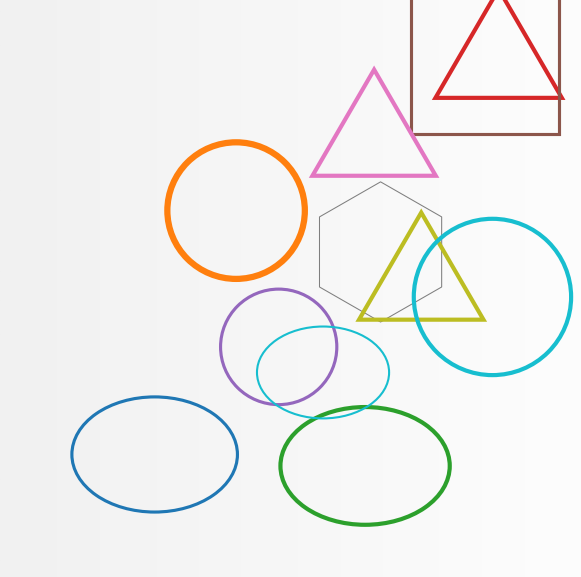[{"shape": "oval", "thickness": 1.5, "radius": 0.71, "center": [0.266, 0.212]}, {"shape": "circle", "thickness": 3, "radius": 0.59, "center": [0.406, 0.634]}, {"shape": "oval", "thickness": 2, "radius": 0.73, "center": [0.628, 0.192]}, {"shape": "triangle", "thickness": 2, "radius": 0.63, "center": [0.858, 0.892]}, {"shape": "circle", "thickness": 1.5, "radius": 0.5, "center": [0.479, 0.398]}, {"shape": "square", "thickness": 1.5, "radius": 0.64, "center": [0.834, 0.894]}, {"shape": "triangle", "thickness": 2, "radius": 0.61, "center": [0.644, 0.756]}, {"shape": "hexagon", "thickness": 0.5, "radius": 0.61, "center": [0.655, 0.563]}, {"shape": "triangle", "thickness": 2, "radius": 0.62, "center": [0.725, 0.507]}, {"shape": "circle", "thickness": 2, "radius": 0.68, "center": [0.847, 0.485]}, {"shape": "oval", "thickness": 1, "radius": 0.57, "center": [0.556, 0.354]}]